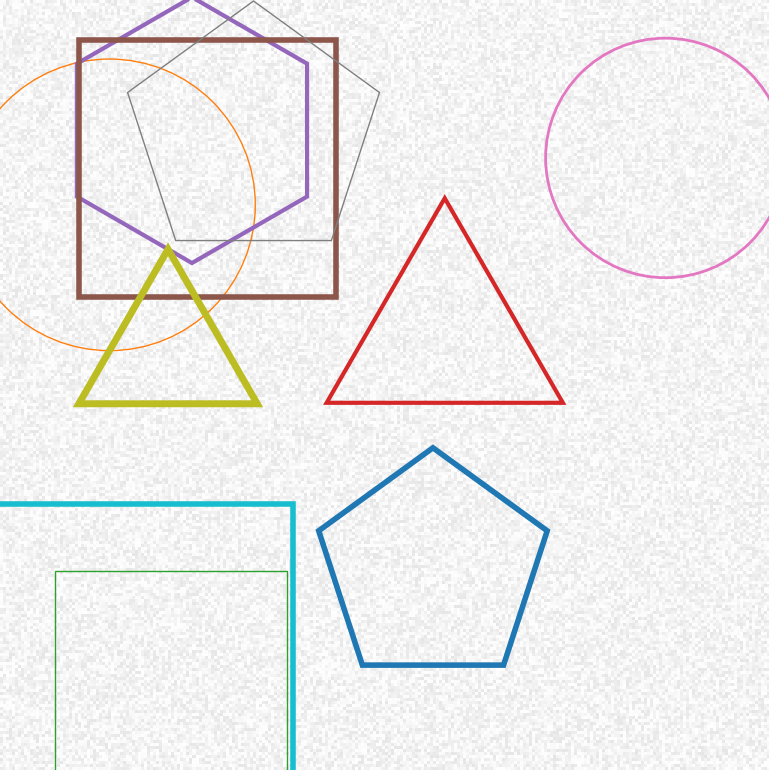[{"shape": "pentagon", "thickness": 2, "radius": 0.78, "center": [0.562, 0.262]}, {"shape": "circle", "thickness": 0.5, "radius": 0.95, "center": [0.142, 0.734]}, {"shape": "square", "thickness": 0.5, "radius": 0.75, "center": [0.221, 0.108]}, {"shape": "triangle", "thickness": 1.5, "radius": 0.89, "center": [0.578, 0.565]}, {"shape": "hexagon", "thickness": 1.5, "radius": 0.86, "center": [0.249, 0.831]}, {"shape": "square", "thickness": 2, "radius": 0.84, "center": [0.269, 0.781]}, {"shape": "circle", "thickness": 1, "radius": 0.78, "center": [0.864, 0.795]}, {"shape": "pentagon", "thickness": 0.5, "radius": 0.86, "center": [0.329, 0.827]}, {"shape": "triangle", "thickness": 2.5, "radius": 0.67, "center": [0.218, 0.543]}, {"shape": "square", "thickness": 2, "radius": 0.98, "center": [0.183, 0.149]}]